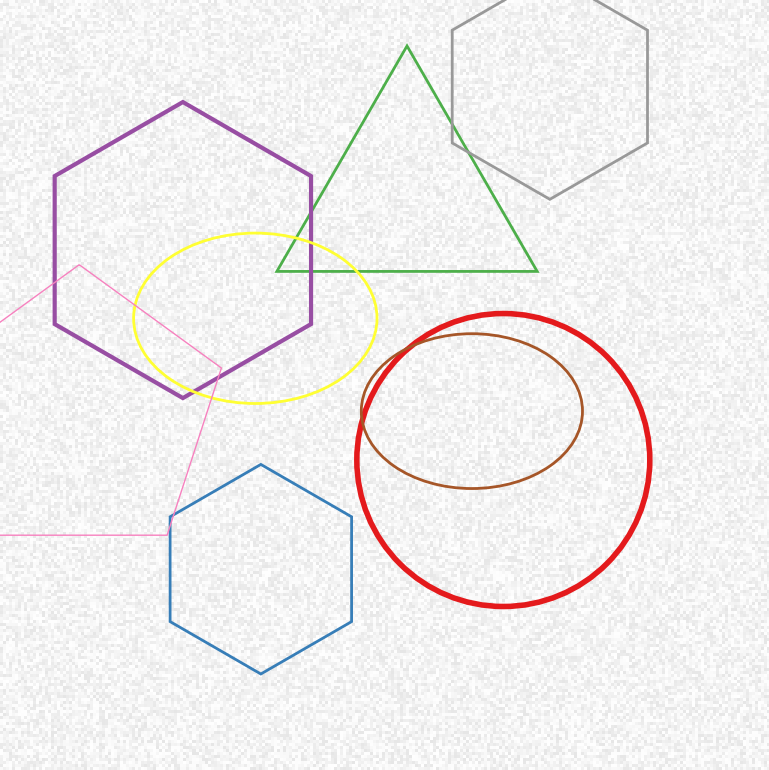[{"shape": "circle", "thickness": 2, "radius": 0.95, "center": [0.654, 0.403]}, {"shape": "hexagon", "thickness": 1, "radius": 0.68, "center": [0.339, 0.261]}, {"shape": "triangle", "thickness": 1, "radius": 0.98, "center": [0.529, 0.745]}, {"shape": "hexagon", "thickness": 1.5, "radius": 0.96, "center": [0.237, 0.675]}, {"shape": "oval", "thickness": 1, "radius": 0.79, "center": [0.332, 0.587]}, {"shape": "oval", "thickness": 1, "radius": 0.72, "center": [0.613, 0.466]}, {"shape": "pentagon", "thickness": 0.5, "radius": 0.97, "center": [0.103, 0.462]}, {"shape": "hexagon", "thickness": 1, "radius": 0.73, "center": [0.714, 0.888]}]